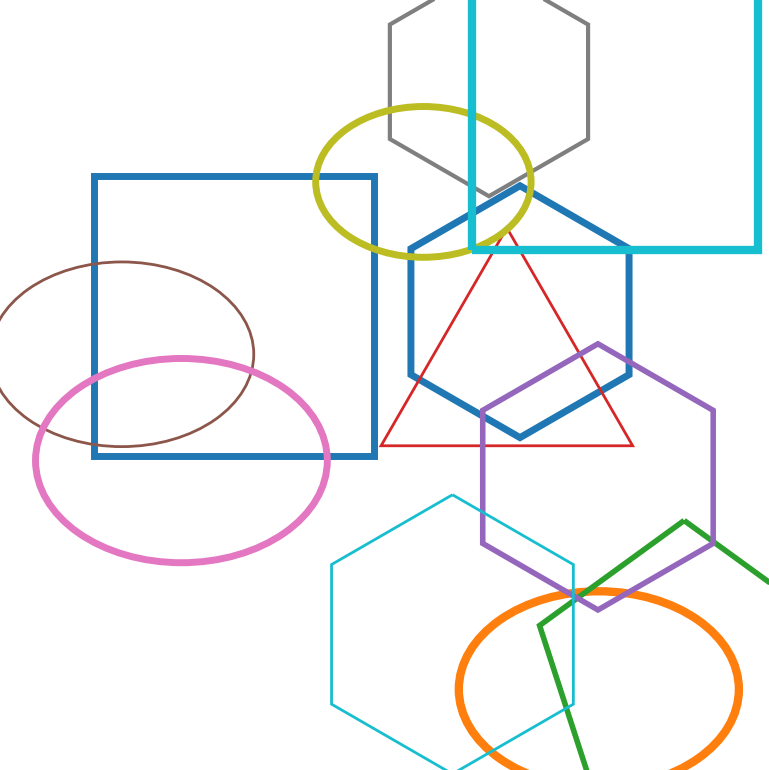[{"shape": "hexagon", "thickness": 2.5, "radius": 0.82, "center": [0.675, 0.595]}, {"shape": "square", "thickness": 2.5, "radius": 0.91, "center": [0.304, 0.59]}, {"shape": "oval", "thickness": 3, "radius": 0.91, "center": [0.778, 0.105]}, {"shape": "pentagon", "thickness": 2, "radius": 0.99, "center": [0.888, 0.127]}, {"shape": "triangle", "thickness": 1, "radius": 0.94, "center": [0.658, 0.515]}, {"shape": "hexagon", "thickness": 2, "radius": 0.86, "center": [0.777, 0.381]}, {"shape": "oval", "thickness": 1, "radius": 0.86, "center": [0.158, 0.54]}, {"shape": "oval", "thickness": 2.5, "radius": 0.95, "center": [0.236, 0.402]}, {"shape": "hexagon", "thickness": 1.5, "radius": 0.74, "center": [0.635, 0.894]}, {"shape": "oval", "thickness": 2.5, "radius": 0.7, "center": [0.55, 0.764]}, {"shape": "hexagon", "thickness": 1, "radius": 0.91, "center": [0.588, 0.176]}, {"shape": "square", "thickness": 3, "radius": 0.93, "center": [0.799, 0.861]}]